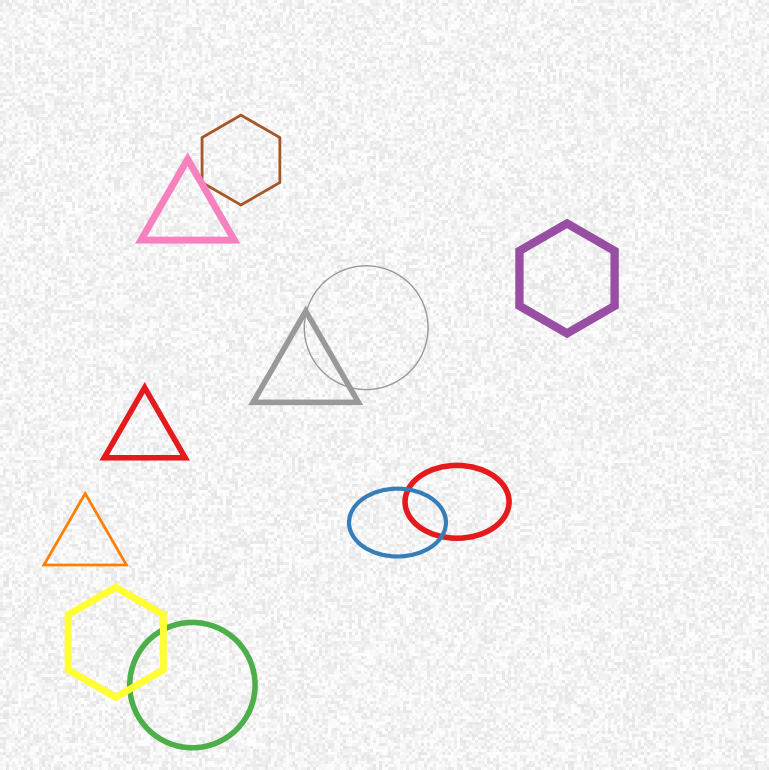[{"shape": "oval", "thickness": 2, "radius": 0.34, "center": [0.594, 0.348]}, {"shape": "triangle", "thickness": 2, "radius": 0.3, "center": [0.188, 0.436]}, {"shape": "oval", "thickness": 1.5, "radius": 0.31, "center": [0.516, 0.321]}, {"shape": "circle", "thickness": 2, "radius": 0.41, "center": [0.25, 0.11]}, {"shape": "hexagon", "thickness": 3, "radius": 0.36, "center": [0.736, 0.638]}, {"shape": "triangle", "thickness": 1, "radius": 0.31, "center": [0.111, 0.297]}, {"shape": "hexagon", "thickness": 2.5, "radius": 0.36, "center": [0.15, 0.166]}, {"shape": "hexagon", "thickness": 1, "radius": 0.29, "center": [0.313, 0.792]}, {"shape": "triangle", "thickness": 2.5, "radius": 0.35, "center": [0.244, 0.723]}, {"shape": "triangle", "thickness": 2, "radius": 0.4, "center": [0.397, 0.517]}, {"shape": "circle", "thickness": 0.5, "radius": 0.4, "center": [0.476, 0.574]}]